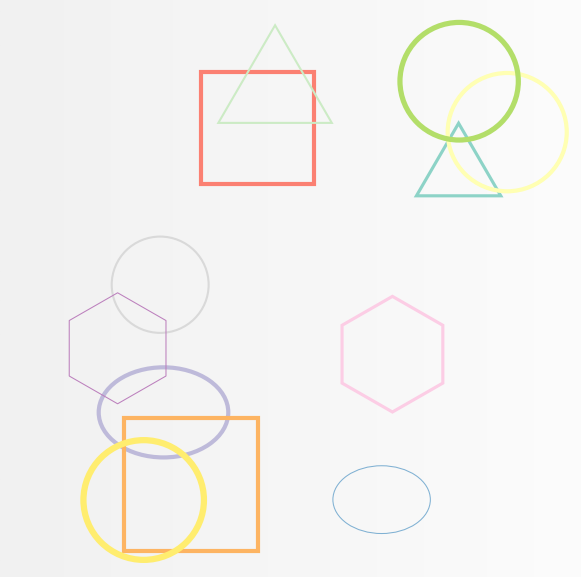[{"shape": "triangle", "thickness": 1.5, "radius": 0.42, "center": [0.789, 0.702]}, {"shape": "circle", "thickness": 2, "radius": 0.51, "center": [0.873, 0.77]}, {"shape": "oval", "thickness": 2, "radius": 0.56, "center": [0.281, 0.285]}, {"shape": "square", "thickness": 2, "radius": 0.49, "center": [0.443, 0.778]}, {"shape": "oval", "thickness": 0.5, "radius": 0.42, "center": [0.657, 0.134]}, {"shape": "square", "thickness": 2, "radius": 0.58, "center": [0.329, 0.16]}, {"shape": "circle", "thickness": 2.5, "radius": 0.51, "center": [0.79, 0.858]}, {"shape": "hexagon", "thickness": 1.5, "radius": 0.5, "center": [0.675, 0.386]}, {"shape": "circle", "thickness": 1, "radius": 0.42, "center": [0.276, 0.506]}, {"shape": "hexagon", "thickness": 0.5, "radius": 0.48, "center": [0.202, 0.396]}, {"shape": "triangle", "thickness": 1, "radius": 0.56, "center": [0.473, 0.843]}, {"shape": "circle", "thickness": 3, "radius": 0.52, "center": [0.247, 0.133]}]